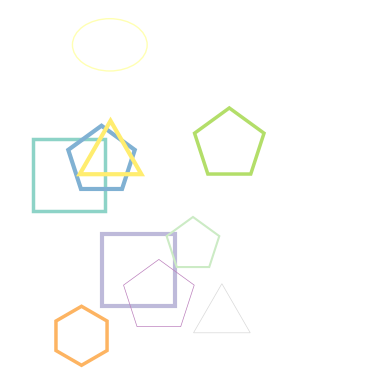[{"shape": "square", "thickness": 2.5, "radius": 0.47, "center": [0.18, 0.544]}, {"shape": "oval", "thickness": 1, "radius": 0.49, "center": [0.285, 0.884]}, {"shape": "square", "thickness": 3, "radius": 0.47, "center": [0.36, 0.299]}, {"shape": "pentagon", "thickness": 3, "radius": 0.45, "center": [0.264, 0.583]}, {"shape": "hexagon", "thickness": 2.5, "radius": 0.38, "center": [0.212, 0.128]}, {"shape": "pentagon", "thickness": 2.5, "radius": 0.47, "center": [0.596, 0.625]}, {"shape": "triangle", "thickness": 0.5, "radius": 0.43, "center": [0.576, 0.178]}, {"shape": "pentagon", "thickness": 0.5, "radius": 0.48, "center": [0.413, 0.23]}, {"shape": "pentagon", "thickness": 1.5, "radius": 0.36, "center": [0.501, 0.365]}, {"shape": "triangle", "thickness": 3, "radius": 0.46, "center": [0.287, 0.594]}]